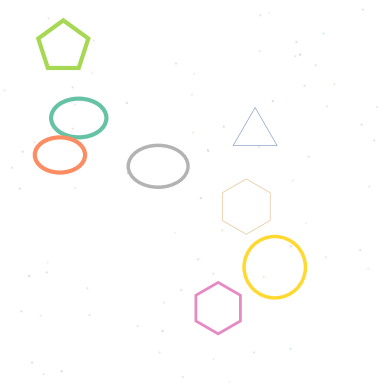[{"shape": "oval", "thickness": 3, "radius": 0.36, "center": [0.205, 0.694]}, {"shape": "oval", "thickness": 3, "radius": 0.33, "center": [0.156, 0.597]}, {"shape": "triangle", "thickness": 0.5, "radius": 0.33, "center": [0.663, 0.655]}, {"shape": "hexagon", "thickness": 2, "radius": 0.33, "center": [0.567, 0.2]}, {"shape": "pentagon", "thickness": 3, "radius": 0.34, "center": [0.164, 0.879]}, {"shape": "circle", "thickness": 2.5, "radius": 0.4, "center": [0.714, 0.306]}, {"shape": "hexagon", "thickness": 0.5, "radius": 0.36, "center": [0.64, 0.463]}, {"shape": "oval", "thickness": 2.5, "radius": 0.39, "center": [0.411, 0.568]}]